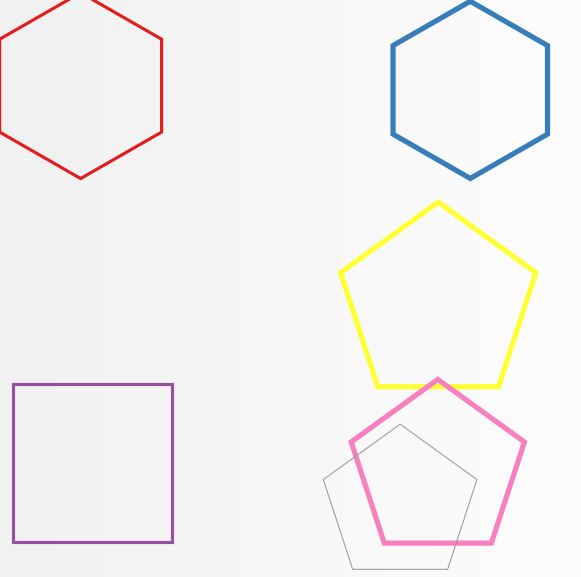[{"shape": "hexagon", "thickness": 1.5, "radius": 0.8, "center": [0.139, 0.851]}, {"shape": "hexagon", "thickness": 2.5, "radius": 0.77, "center": [0.809, 0.844]}, {"shape": "square", "thickness": 1.5, "radius": 0.68, "center": [0.16, 0.198]}, {"shape": "pentagon", "thickness": 2.5, "radius": 0.88, "center": [0.754, 0.472]}, {"shape": "pentagon", "thickness": 2.5, "radius": 0.78, "center": [0.753, 0.185]}, {"shape": "pentagon", "thickness": 0.5, "radius": 0.69, "center": [0.688, 0.126]}]